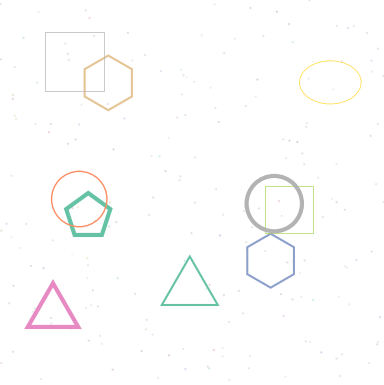[{"shape": "triangle", "thickness": 1.5, "radius": 0.42, "center": [0.493, 0.25]}, {"shape": "pentagon", "thickness": 3, "radius": 0.3, "center": [0.229, 0.438]}, {"shape": "circle", "thickness": 1, "radius": 0.36, "center": [0.206, 0.483]}, {"shape": "hexagon", "thickness": 1.5, "radius": 0.35, "center": [0.703, 0.323]}, {"shape": "triangle", "thickness": 3, "radius": 0.38, "center": [0.138, 0.189]}, {"shape": "square", "thickness": 0.5, "radius": 0.31, "center": [0.751, 0.455]}, {"shape": "oval", "thickness": 0.5, "radius": 0.4, "center": [0.858, 0.786]}, {"shape": "hexagon", "thickness": 1.5, "radius": 0.35, "center": [0.281, 0.785]}, {"shape": "circle", "thickness": 3, "radius": 0.36, "center": [0.712, 0.471]}, {"shape": "square", "thickness": 0.5, "radius": 0.38, "center": [0.194, 0.841]}]